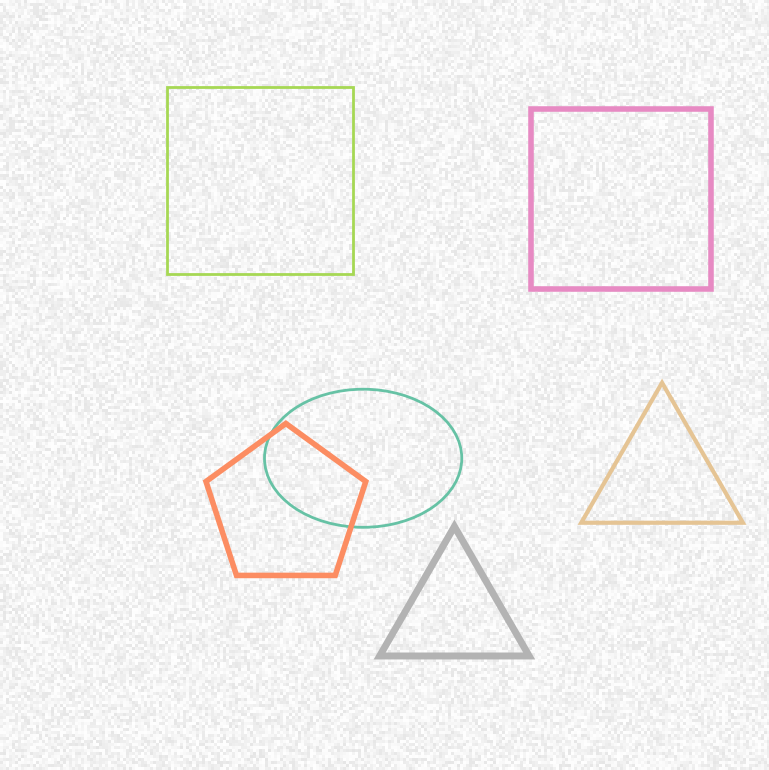[{"shape": "oval", "thickness": 1, "radius": 0.64, "center": [0.472, 0.405]}, {"shape": "pentagon", "thickness": 2, "radius": 0.55, "center": [0.371, 0.341]}, {"shape": "square", "thickness": 2, "radius": 0.59, "center": [0.806, 0.742]}, {"shape": "square", "thickness": 1, "radius": 0.61, "center": [0.337, 0.765]}, {"shape": "triangle", "thickness": 1.5, "radius": 0.61, "center": [0.86, 0.382]}, {"shape": "triangle", "thickness": 2.5, "radius": 0.56, "center": [0.59, 0.204]}]